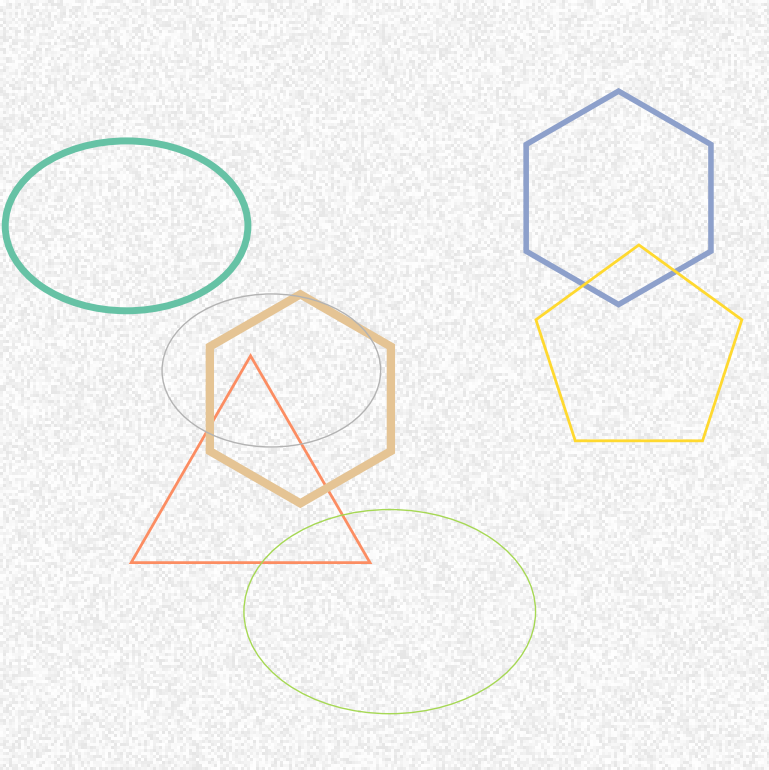[{"shape": "oval", "thickness": 2.5, "radius": 0.79, "center": [0.164, 0.707]}, {"shape": "triangle", "thickness": 1, "radius": 0.9, "center": [0.325, 0.359]}, {"shape": "hexagon", "thickness": 2, "radius": 0.69, "center": [0.803, 0.743]}, {"shape": "oval", "thickness": 0.5, "radius": 0.95, "center": [0.506, 0.206]}, {"shape": "pentagon", "thickness": 1, "radius": 0.7, "center": [0.83, 0.541]}, {"shape": "hexagon", "thickness": 3, "radius": 0.68, "center": [0.39, 0.482]}, {"shape": "oval", "thickness": 0.5, "radius": 0.71, "center": [0.352, 0.519]}]